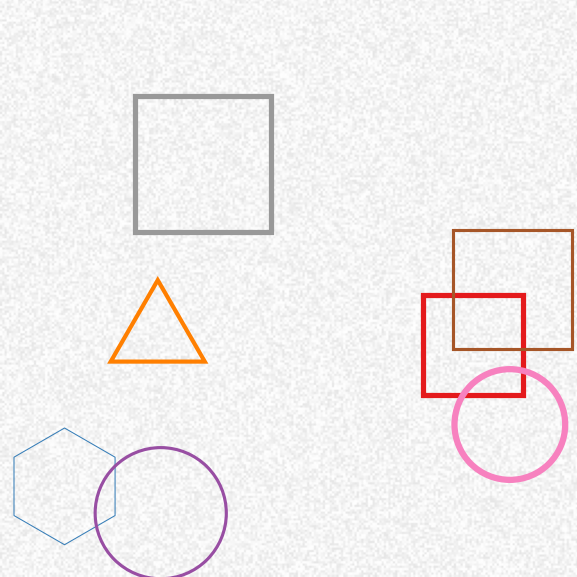[{"shape": "square", "thickness": 2.5, "radius": 0.43, "center": [0.819, 0.402]}, {"shape": "hexagon", "thickness": 0.5, "radius": 0.51, "center": [0.112, 0.157]}, {"shape": "circle", "thickness": 1.5, "radius": 0.57, "center": [0.278, 0.11]}, {"shape": "triangle", "thickness": 2, "radius": 0.47, "center": [0.273, 0.42]}, {"shape": "square", "thickness": 1.5, "radius": 0.52, "center": [0.888, 0.497]}, {"shape": "circle", "thickness": 3, "radius": 0.48, "center": [0.883, 0.264]}, {"shape": "square", "thickness": 2.5, "radius": 0.59, "center": [0.351, 0.715]}]